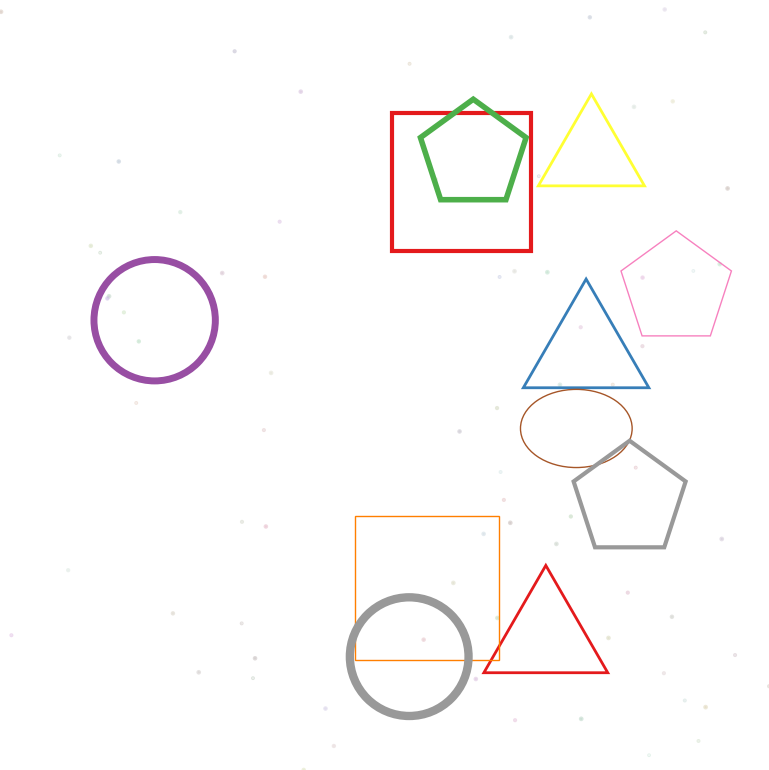[{"shape": "square", "thickness": 1.5, "radius": 0.45, "center": [0.599, 0.763]}, {"shape": "triangle", "thickness": 1, "radius": 0.46, "center": [0.709, 0.173]}, {"shape": "triangle", "thickness": 1, "radius": 0.47, "center": [0.761, 0.543]}, {"shape": "pentagon", "thickness": 2, "radius": 0.36, "center": [0.615, 0.799]}, {"shape": "circle", "thickness": 2.5, "radius": 0.39, "center": [0.201, 0.584]}, {"shape": "square", "thickness": 0.5, "radius": 0.47, "center": [0.554, 0.236]}, {"shape": "triangle", "thickness": 1, "radius": 0.4, "center": [0.768, 0.798]}, {"shape": "oval", "thickness": 0.5, "radius": 0.36, "center": [0.748, 0.444]}, {"shape": "pentagon", "thickness": 0.5, "radius": 0.38, "center": [0.878, 0.625]}, {"shape": "pentagon", "thickness": 1.5, "radius": 0.38, "center": [0.818, 0.351]}, {"shape": "circle", "thickness": 3, "radius": 0.39, "center": [0.531, 0.147]}]